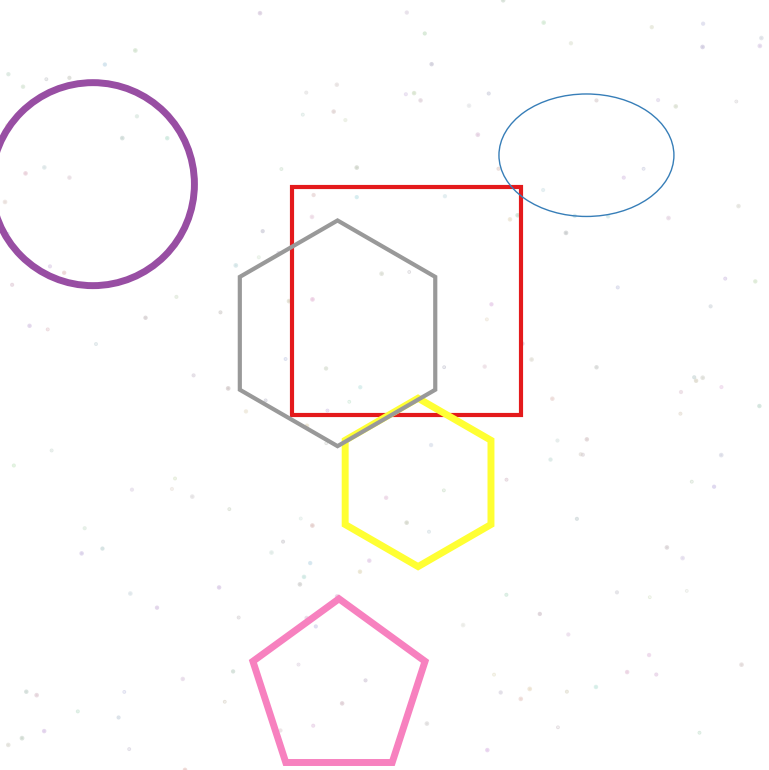[{"shape": "square", "thickness": 1.5, "radius": 0.74, "center": [0.528, 0.609]}, {"shape": "oval", "thickness": 0.5, "radius": 0.57, "center": [0.762, 0.798]}, {"shape": "circle", "thickness": 2.5, "radius": 0.66, "center": [0.121, 0.761]}, {"shape": "hexagon", "thickness": 2.5, "radius": 0.55, "center": [0.543, 0.373]}, {"shape": "pentagon", "thickness": 2.5, "radius": 0.59, "center": [0.44, 0.105]}, {"shape": "hexagon", "thickness": 1.5, "radius": 0.73, "center": [0.438, 0.567]}]